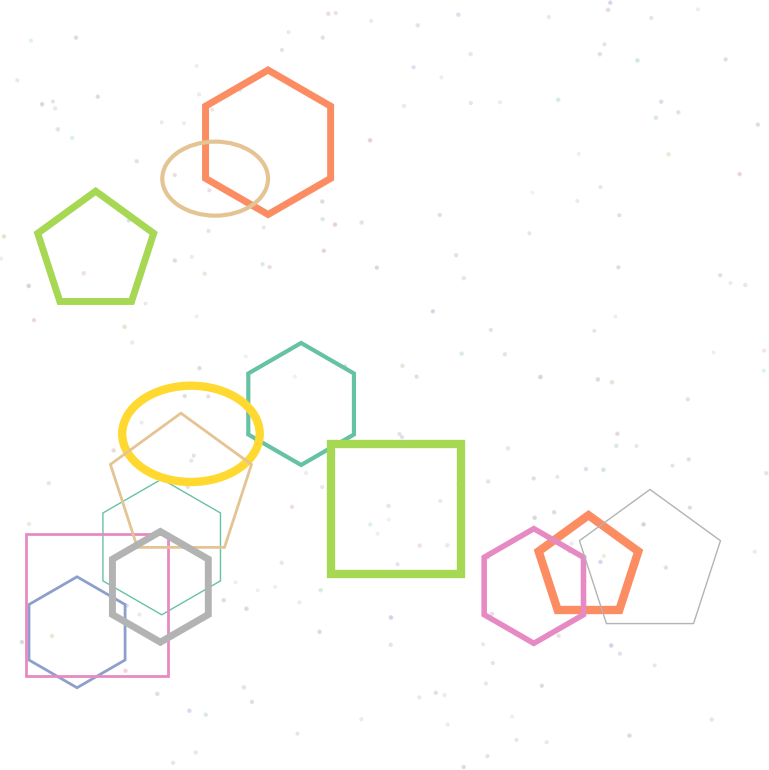[{"shape": "hexagon", "thickness": 1.5, "radius": 0.4, "center": [0.391, 0.475]}, {"shape": "hexagon", "thickness": 0.5, "radius": 0.44, "center": [0.21, 0.29]}, {"shape": "hexagon", "thickness": 2.5, "radius": 0.47, "center": [0.348, 0.815]}, {"shape": "pentagon", "thickness": 3, "radius": 0.34, "center": [0.764, 0.263]}, {"shape": "hexagon", "thickness": 1, "radius": 0.36, "center": [0.1, 0.179]}, {"shape": "square", "thickness": 1, "radius": 0.46, "center": [0.126, 0.215]}, {"shape": "hexagon", "thickness": 2, "radius": 0.37, "center": [0.693, 0.239]}, {"shape": "pentagon", "thickness": 2.5, "radius": 0.4, "center": [0.124, 0.673]}, {"shape": "square", "thickness": 3, "radius": 0.42, "center": [0.514, 0.339]}, {"shape": "oval", "thickness": 3, "radius": 0.45, "center": [0.248, 0.437]}, {"shape": "pentagon", "thickness": 1, "radius": 0.48, "center": [0.235, 0.367]}, {"shape": "oval", "thickness": 1.5, "radius": 0.34, "center": [0.279, 0.768]}, {"shape": "pentagon", "thickness": 0.5, "radius": 0.48, "center": [0.844, 0.268]}, {"shape": "hexagon", "thickness": 2.5, "radius": 0.36, "center": [0.208, 0.238]}]